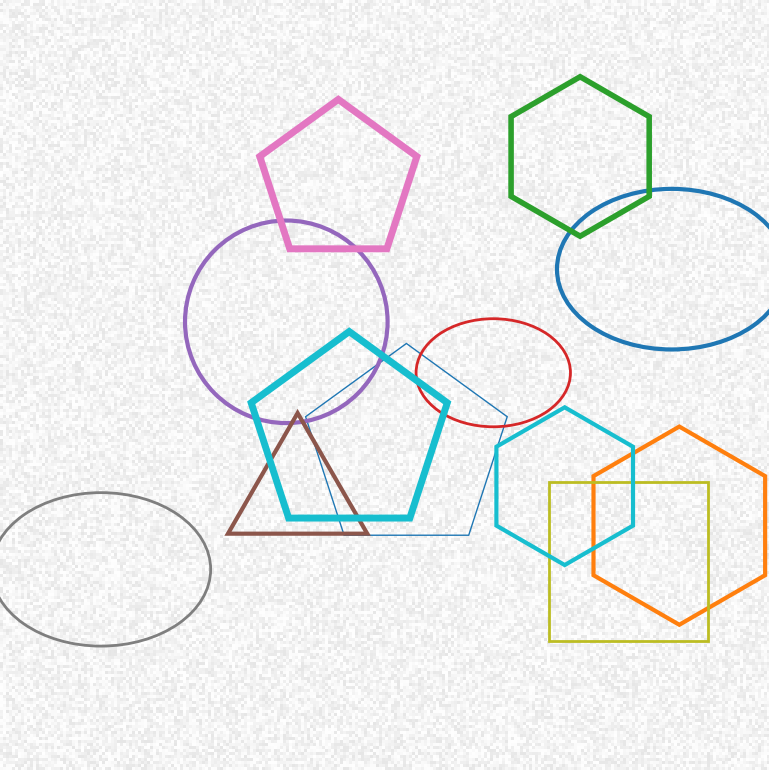[{"shape": "oval", "thickness": 1.5, "radius": 0.74, "center": [0.872, 0.65]}, {"shape": "pentagon", "thickness": 0.5, "radius": 0.69, "center": [0.528, 0.416]}, {"shape": "hexagon", "thickness": 1.5, "radius": 0.64, "center": [0.882, 0.317]}, {"shape": "hexagon", "thickness": 2, "radius": 0.52, "center": [0.753, 0.797]}, {"shape": "oval", "thickness": 1, "radius": 0.5, "center": [0.641, 0.516]}, {"shape": "circle", "thickness": 1.5, "radius": 0.66, "center": [0.372, 0.582]}, {"shape": "triangle", "thickness": 1.5, "radius": 0.52, "center": [0.387, 0.359]}, {"shape": "pentagon", "thickness": 2.5, "radius": 0.54, "center": [0.439, 0.764]}, {"shape": "oval", "thickness": 1, "radius": 0.71, "center": [0.131, 0.261]}, {"shape": "square", "thickness": 1, "radius": 0.52, "center": [0.817, 0.271]}, {"shape": "hexagon", "thickness": 1.5, "radius": 0.51, "center": [0.733, 0.369]}, {"shape": "pentagon", "thickness": 2.5, "radius": 0.67, "center": [0.454, 0.436]}]